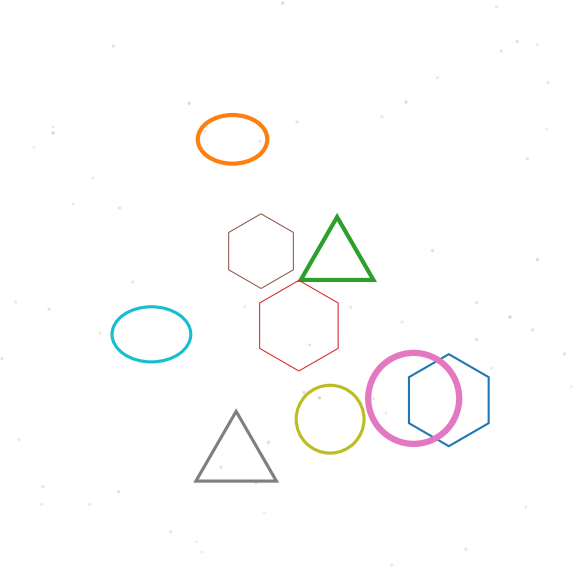[{"shape": "hexagon", "thickness": 1, "radius": 0.4, "center": [0.777, 0.306]}, {"shape": "oval", "thickness": 2, "radius": 0.3, "center": [0.403, 0.758]}, {"shape": "triangle", "thickness": 2, "radius": 0.36, "center": [0.584, 0.551]}, {"shape": "hexagon", "thickness": 0.5, "radius": 0.39, "center": [0.518, 0.435]}, {"shape": "hexagon", "thickness": 0.5, "radius": 0.32, "center": [0.452, 0.564]}, {"shape": "circle", "thickness": 3, "radius": 0.39, "center": [0.716, 0.309]}, {"shape": "triangle", "thickness": 1.5, "radius": 0.4, "center": [0.409, 0.206]}, {"shape": "circle", "thickness": 1.5, "radius": 0.29, "center": [0.572, 0.273]}, {"shape": "oval", "thickness": 1.5, "radius": 0.34, "center": [0.262, 0.42]}]